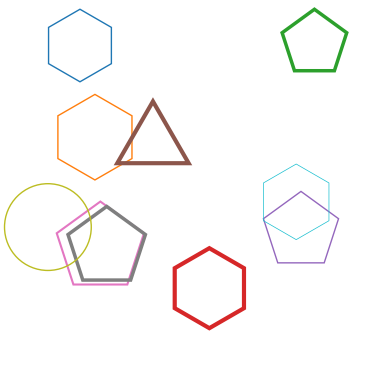[{"shape": "hexagon", "thickness": 1, "radius": 0.47, "center": [0.208, 0.882]}, {"shape": "hexagon", "thickness": 1, "radius": 0.56, "center": [0.247, 0.644]}, {"shape": "pentagon", "thickness": 2.5, "radius": 0.44, "center": [0.817, 0.888]}, {"shape": "hexagon", "thickness": 3, "radius": 0.52, "center": [0.544, 0.251]}, {"shape": "pentagon", "thickness": 1, "radius": 0.51, "center": [0.782, 0.4]}, {"shape": "triangle", "thickness": 3, "radius": 0.53, "center": [0.397, 0.63]}, {"shape": "pentagon", "thickness": 1.5, "radius": 0.6, "center": [0.261, 0.357]}, {"shape": "pentagon", "thickness": 2.5, "radius": 0.53, "center": [0.277, 0.358]}, {"shape": "circle", "thickness": 1, "radius": 0.56, "center": [0.124, 0.41]}, {"shape": "hexagon", "thickness": 0.5, "radius": 0.49, "center": [0.769, 0.476]}]